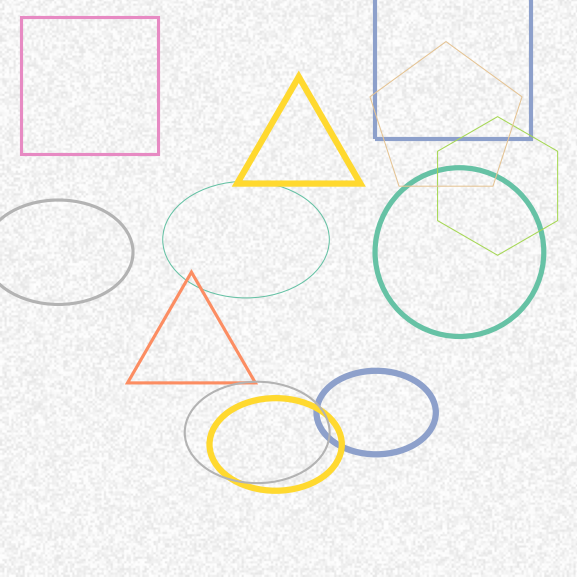[{"shape": "oval", "thickness": 0.5, "radius": 0.72, "center": [0.426, 0.584]}, {"shape": "circle", "thickness": 2.5, "radius": 0.73, "center": [0.796, 0.563]}, {"shape": "triangle", "thickness": 1.5, "radius": 0.64, "center": [0.332, 0.4]}, {"shape": "oval", "thickness": 3, "radius": 0.52, "center": [0.651, 0.285]}, {"shape": "square", "thickness": 2, "radius": 0.67, "center": [0.785, 0.892]}, {"shape": "square", "thickness": 1.5, "radius": 0.59, "center": [0.155, 0.851]}, {"shape": "hexagon", "thickness": 0.5, "radius": 0.6, "center": [0.862, 0.677]}, {"shape": "triangle", "thickness": 3, "radius": 0.62, "center": [0.517, 0.743]}, {"shape": "oval", "thickness": 3, "radius": 0.57, "center": [0.477, 0.23]}, {"shape": "pentagon", "thickness": 0.5, "radius": 0.69, "center": [0.772, 0.789]}, {"shape": "oval", "thickness": 1, "radius": 0.63, "center": [0.445, 0.25]}, {"shape": "oval", "thickness": 1.5, "radius": 0.65, "center": [0.101, 0.562]}]